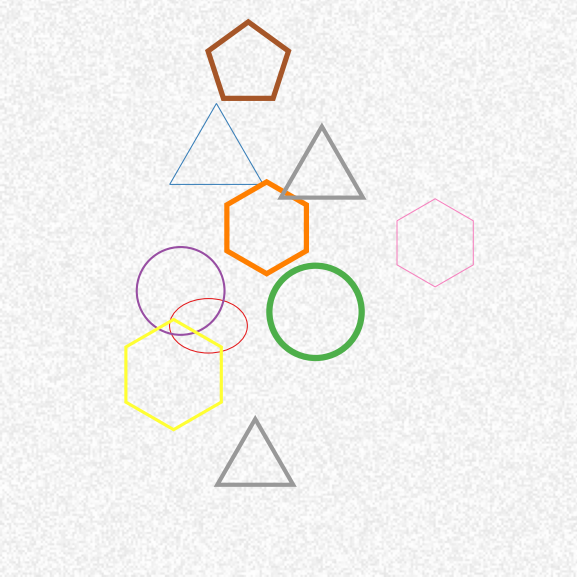[{"shape": "oval", "thickness": 0.5, "radius": 0.34, "center": [0.361, 0.435]}, {"shape": "triangle", "thickness": 0.5, "radius": 0.47, "center": [0.375, 0.727]}, {"shape": "circle", "thickness": 3, "radius": 0.4, "center": [0.546, 0.459]}, {"shape": "circle", "thickness": 1, "radius": 0.38, "center": [0.313, 0.495]}, {"shape": "hexagon", "thickness": 2.5, "radius": 0.4, "center": [0.462, 0.605]}, {"shape": "hexagon", "thickness": 1.5, "radius": 0.48, "center": [0.301, 0.351]}, {"shape": "pentagon", "thickness": 2.5, "radius": 0.37, "center": [0.43, 0.888]}, {"shape": "hexagon", "thickness": 0.5, "radius": 0.38, "center": [0.754, 0.579]}, {"shape": "triangle", "thickness": 2, "radius": 0.41, "center": [0.557, 0.698]}, {"shape": "triangle", "thickness": 2, "radius": 0.38, "center": [0.442, 0.198]}]